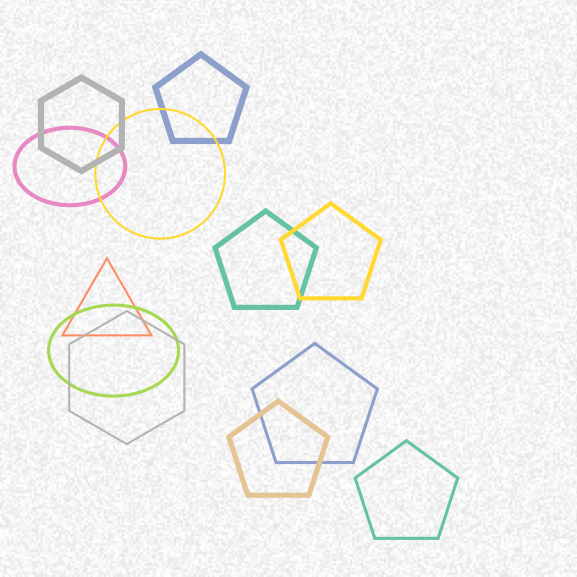[{"shape": "pentagon", "thickness": 1.5, "radius": 0.47, "center": [0.704, 0.143]}, {"shape": "pentagon", "thickness": 2.5, "radius": 0.46, "center": [0.46, 0.542]}, {"shape": "triangle", "thickness": 1, "radius": 0.45, "center": [0.185, 0.463]}, {"shape": "pentagon", "thickness": 3, "radius": 0.41, "center": [0.348, 0.822]}, {"shape": "pentagon", "thickness": 1.5, "radius": 0.57, "center": [0.545, 0.29]}, {"shape": "oval", "thickness": 2, "radius": 0.48, "center": [0.121, 0.711]}, {"shape": "oval", "thickness": 1.5, "radius": 0.56, "center": [0.197, 0.392]}, {"shape": "circle", "thickness": 1, "radius": 0.56, "center": [0.277, 0.698]}, {"shape": "pentagon", "thickness": 2, "radius": 0.45, "center": [0.573, 0.556]}, {"shape": "pentagon", "thickness": 2.5, "radius": 0.45, "center": [0.482, 0.214]}, {"shape": "hexagon", "thickness": 1, "radius": 0.58, "center": [0.22, 0.345]}, {"shape": "hexagon", "thickness": 3, "radius": 0.4, "center": [0.141, 0.784]}]